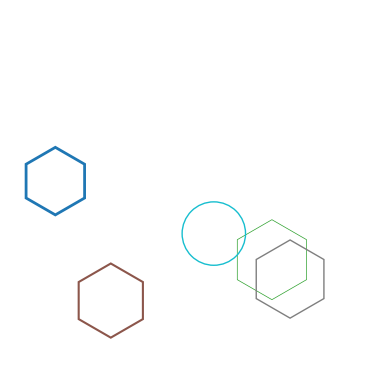[{"shape": "hexagon", "thickness": 2, "radius": 0.44, "center": [0.144, 0.53]}, {"shape": "hexagon", "thickness": 0.5, "radius": 0.52, "center": [0.706, 0.326]}, {"shape": "hexagon", "thickness": 1.5, "radius": 0.48, "center": [0.288, 0.219]}, {"shape": "hexagon", "thickness": 1, "radius": 0.51, "center": [0.753, 0.275]}, {"shape": "circle", "thickness": 1, "radius": 0.41, "center": [0.555, 0.393]}]